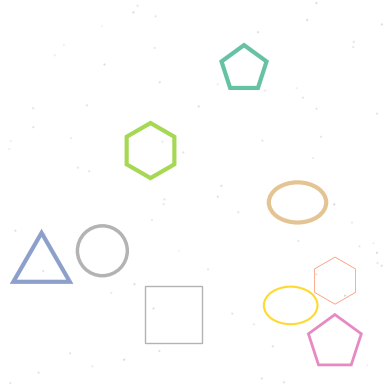[{"shape": "pentagon", "thickness": 3, "radius": 0.31, "center": [0.634, 0.821]}, {"shape": "hexagon", "thickness": 0.5, "radius": 0.31, "center": [0.87, 0.271]}, {"shape": "triangle", "thickness": 3, "radius": 0.42, "center": [0.108, 0.31]}, {"shape": "pentagon", "thickness": 2, "radius": 0.36, "center": [0.87, 0.111]}, {"shape": "hexagon", "thickness": 3, "radius": 0.36, "center": [0.391, 0.609]}, {"shape": "oval", "thickness": 1.5, "radius": 0.35, "center": [0.755, 0.207]}, {"shape": "oval", "thickness": 3, "radius": 0.37, "center": [0.773, 0.474]}, {"shape": "circle", "thickness": 2.5, "radius": 0.32, "center": [0.266, 0.349]}, {"shape": "square", "thickness": 1, "radius": 0.37, "center": [0.45, 0.184]}]